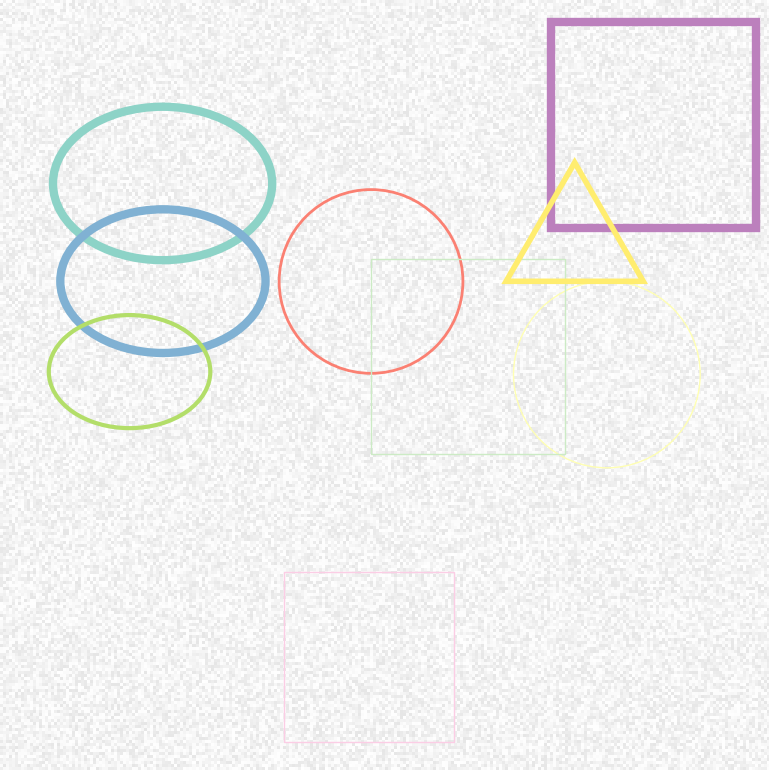[{"shape": "oval", "thickness": 3, "radius": 0.71, "center": [0.211, 0.762]}, {"shape": "circle", "thickness": 0.5, "radius": 0.61, "center": [0.788, 0.514]}, {"shape": "circle", "thickness": 1, "radius": 0.6, "center": [0.482, 0.634]}, {"shape": "oval", "thickness": 3, "radius": 0.67, "center": [0.212, 0.635]}, {"shape": "oval", "thickness": 1.5, "radius": 0.52, "center": [0.168, 0.517]}, {"shape": "square", "thickness": 0.5, "radius": 0.55, "center": [0.48, 0.147]}, {"shape": "square", "thickness": 3, "radius": 0.67, "center": [0.849, 0.838]}, {"shape": "square", "thickness": 0.5, "radius": 0.63, "center": [0.608, 0.537]}, {"shape": "triangle", "thickness": 2, "radius": 0.51, "center": [0.746, 0.686]}]